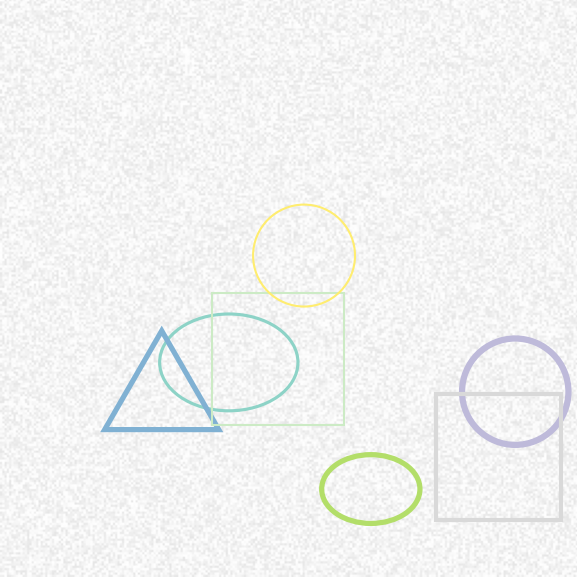[{"shape": "oval", "thickness": 1.5, "radius": 0.6, "center": [0.396, 0.372]}, {"shape": "circle", "thickness": 3, "radius": 0.46, "center": [0.892, 0.321]}, {"shape": "triangle", "thickness": 2.5, "radius": 0.57, "center": [0.28, 0.312]}, {"shape": "oval", "thickness": 2.5, "radius": 0.43, "center": [0.642, 0.152]}, {"shape": "square", "thickness": 2, "radius": 0.54, "center": [0.863, 0.207]}, {"shape": "square", "thickness": 1, "radius": 0.57, "center": [0.481, 0.378]}, {"shape": "circle", "thickness": 1, "radius": 0.44, "center": [0.526, 0.557]}]